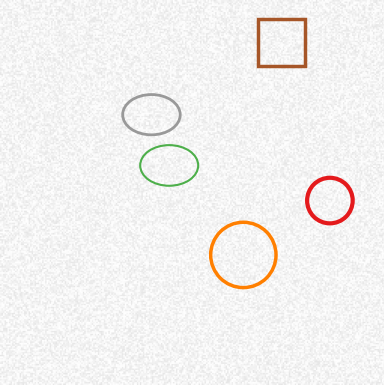[{"shape": "circle", "thickness": 3, "radius": 0.3, "center": [0.857, 0.479]}, {"shape": "oval", "thickness": 1.5, "radius": 0.38, "center": [0.439, 0.57]}, {"shape": "circle", "thickness": 2.5, "radius": 0.42, "center": [0.632, 0.338]}, {"shape": "square", "thickness": 2.5, "radius": 0.3, "center": [0.73, 0.89]}, {"shape": "oval", "thickness": 2, "radius": 0.37, "center": [0.393, 0.702]}]